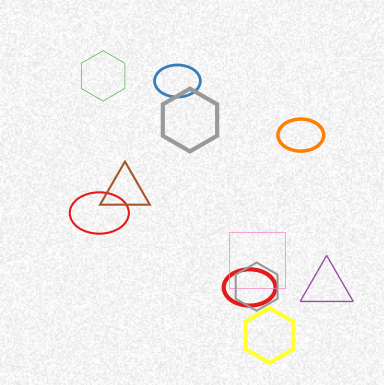[{"shape": "oval", "thickness": 3, "radius": 0.34, "center": [0.648, 0.253]}, {"shape": "oval", "thickness": 1.5, "radius": 0.38, "center": [0.258, 0.447]}, {"shape": "oval", "thickness": 2, "radius": 0.3, "center": [0.461, 0.79]}, {"shape": "hexagon", "thickness": 0.5, "radius": 0.33, "center": [0.268, 0.803]}, {"shape": "triangle", "thickness": 1, "radius": 0.4, "center": [0.849, 0.257]}, {"shape": "oval", "thickness": 2.5, "radius": 0.3, "center": [0.781, 0.649]}, {"shape": "hexagon", "thickness": 3, "radius": 0.36, "center": [0.7, 0.129]}, {"shape": "triangle", "thickness": 1.5, "radius": 0.37, "center": [0.325, 0.506]}, {"shape": "square", "thickness": 0.5, "radius": 0.36, "center": [0.667, 0.326]}, {"shape": "hexagon", "thickness": 1.5, "radius": 0.31, "center": [0.667, 0.256]}, {"shape": "hexagon", "thickness": 3, "radius": 0.41, "center": [0.493, 0.688]}]